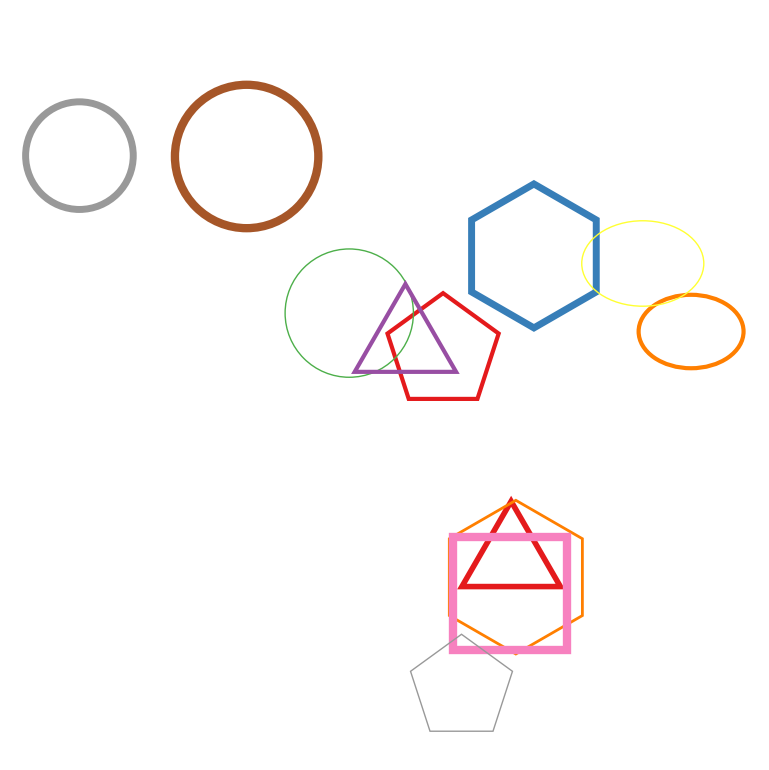[{"shape": "triangle", "thickness": 2, "radius": 0.37, "center": [0.664, 0.275]}, {"shape": "pentagon", "thickness": 1.5, "radius": 0.38, "center": [0.575, 0.543]}, {"shape": "hexagon", "thickness": 2.5, "radius": 0.47, "center": [0.693, 0.668]}, {"shape": "circle", "thickness": 0.5, "radius": 0.42, "center": [0.454, 0.593]}, {"shape": "triangle", "thickness": 1.5, "radius": 0.38, "center": [0.526, 0.555]}, {"shape": "hexagon", "thickness": 1, "radius": 0.5, "center": [0.67, 0.25]}, {"shape": "oval", "thickness": 1.5, "radius": 0.34, "center": [0.898, 0.569]}, {"shape": "oval", "thickness": 0.5, "radius": 0.4, "center": [0.835, 0.658]}, {"shape": "circle", "thickness": 3, "radius": 0.47, "center": [0.32, 0.797]}, {"shape": "square", "thickness": 3, "radius": 0.37, "center": [0.662, 0.229]}, {"shape": "pentagon", "thickness": 0.5, "radius": 0.35, "center": [0.599, 0.107]}, {"shape": "circle", "thickness": 2.5, "radius": 0.35, "center": [0.103, 0.798]}]